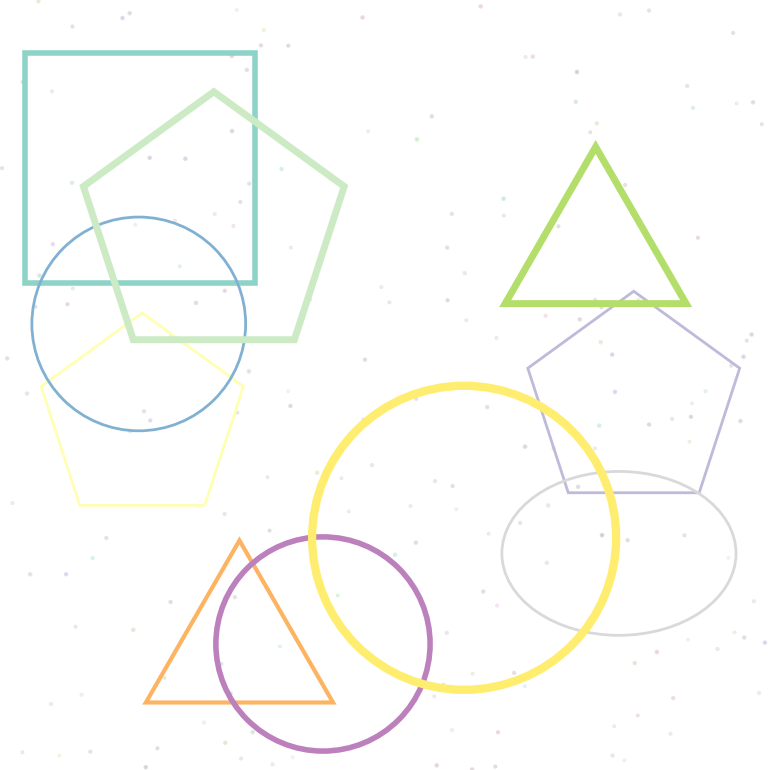[{"shape": "square", "thickness": 2, "radius": 0.75, "center": [0.182, 0.782]}, {"shape": "pentagon", "thickness": 1, "radius": 0.69, "center": [0.185, 0.456]}, {"shape": "pentagon", "thickness": 1, "radius": 0.72, "center": [0.823, 0.477]}, {"shape": "circle", "thickness": 1, "radius": 0.69, "center": [0.18, 0.579]}, {"shape": "triangle", "thickness": 1.5, "radius": 0.7, "center": [0.311, 0.158]}, {"shape": "triangle", "thickness": 2.5, "radius": 0.68, "center": [0.774, 0.674]}, {"shape": "oval", "thickness": 1, "radius": 0.76, "center": [0.804, 0.281]}, {"shape": "circle", "thickness": 2, "radius": 0.7, "center": [0.419, 0.164]}, {"shape": "pentagon", "thickness": 2.5, "radius": 0.89, "center": [0.278, 0.703]}, {"shape": "circle", "thickness": 3, "radius": 0.99, "center": [0.603, 0.302]}]